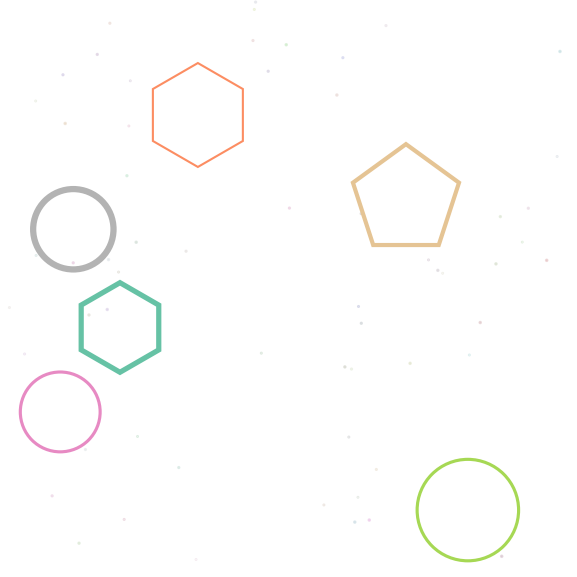[{"shape": "hexagon", "thickness": 2.5, "radius": 0.39, "center": [0.208, 0.432]}, {"shape": "hexagon", "thickness": 1, "radius": 0.45, "center": [0.343, 0.8]}, {"shape": "circle", "thickness": 1.5, "radius": 0.35, "center": [0.104, 0.286]}, {"shape": "circle", "thickness": 1.5, "radius": 0.44, "center": [0.81, 0.116]}, {"shape": "pentagon", "thickness": 2, "radius": 0.48, "center": [0.703, 0.653]}, {"shape": "circle", "thickness": 3, "radius": 0.35, "center": [0.127, 0.602]}]